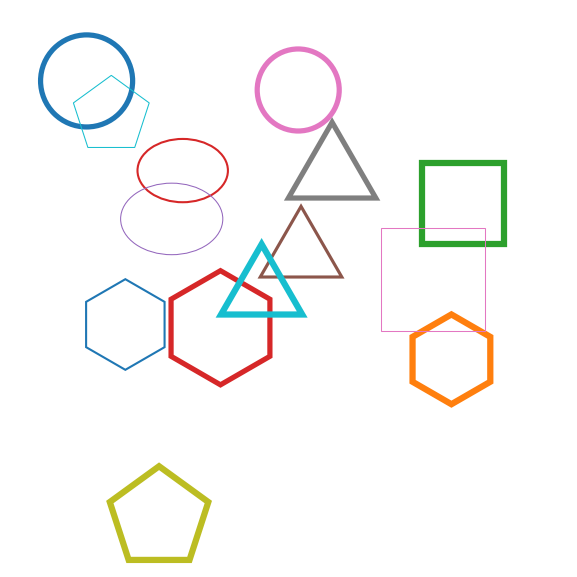[{"shape": "circle", "thickness": 2.5, "radius": 0.4, "center": [0.15, 0.859]}, {"shape": "hexagon", "thickness": 1, "radius": 0.39, "center": [0.217, 0.437]}, {"shape": "hexagon", "thickness": 3, "radius": 0.39, "center": [0.782, 0.377]}, {"shape": "square", "thickness": 3, "radius": 0.35, "center": [0.802, 0.647]}, {"shape": "hexagon", "thickness": 2.5, "radius": 0.49, "center": [0.382, 0.432]}, {"shape": "oval", "thickness": 1, "radius": 0.39, "center": [0.316, 0.704]}, {"shape": "oval", "thickness": 0.5, "radius": 0.44, "center": [0.297, 0.62]}, {"shape": "triangle", "thickness": 1.5, "radius": 0.41, "center": [0.521, 0.56]}, {"shape": "circle", "thickness": 2.5, "radius": 0.36, "center": [0.516, 0.843]}, {"shape": "square", "thickness": 0.5, "radius": 0.45, "center": [0.749, 0.515]}, {"shape": "triangle", "thickness": 2.5, "radius": 0.44, "center": [0.575, 0.7]}, {"shape": "pentagon", "thickness": 3, "radius": 0.45, "center": [0.275, 0.102]}, {"shape": "pentagon", "thickness": 0.5, "radius": 0.34, "center": [0.193, 0.8]}, {"shape": "triangle", "thickness": 3, "radius": 0.41, "center": [0.453, 0.495]}]